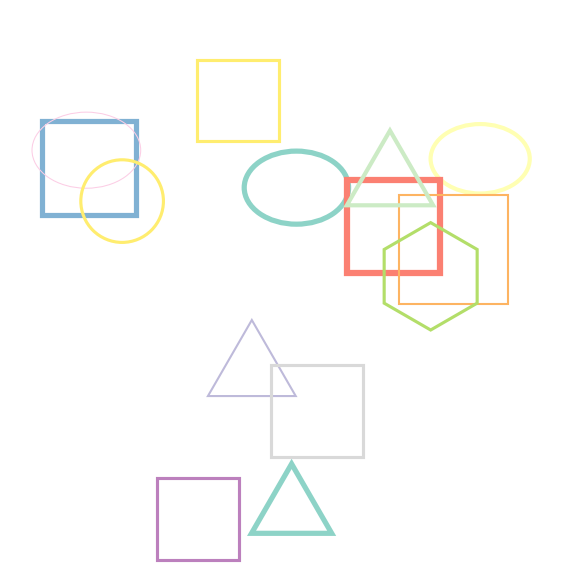[{"shape": "triangle", "thickness": 2.5, "radius": 0.4, "center": [0.505, 0.116]}, {"shape": "oval", "thickness": 2.5, "radius": 0.45, "center": [0.513, 0.674]}, {"shape": "oval", "thickness": 2, "radius": 0.43, "center": [0.831, 0.724]}, {"shape": "triangle", "thickness": 1, "radius": 0.44, "center": [0.436, 0.357]}, {"shape": "square", "thickness": 3, "radius": 0.4, "center": [0.682, 0.608]}, {"shape": "square", "thickness": 2.5, "radius": 0.41, "center": [0.154, 0.709]}, {"shape": "square", "thickness": 1, "radius": 0.47, "center": [0.786, 0.567]}, {"shape": "hexagon", "thickness": 1.5, "radius": 0.46, "center": [0.746, 0.521]}, {"shape": "oval", "thickness": 0.5, "radius": 0.47, "center": [0.15, 0.739]}, {"shape": "square", "thickness": 1.5, "radius": 0.4, "center": [0.549, 0.288]}, {"shape": "square", "thickness": 1.5, "radius": 0.36, "center": [0.343, 0.1]}, {"shape": "triangle", "thickness": 2, "radius": 0.43, "center": [0.675, 0.687]}, {"shape": "circle", "thickness": 1.5, "radius": 0.36, "center": [0.211, 0.651]}, {"shape": "square", "thickness": 1.5, "radius": 0.35, "center": [0.413, 0.825]}]